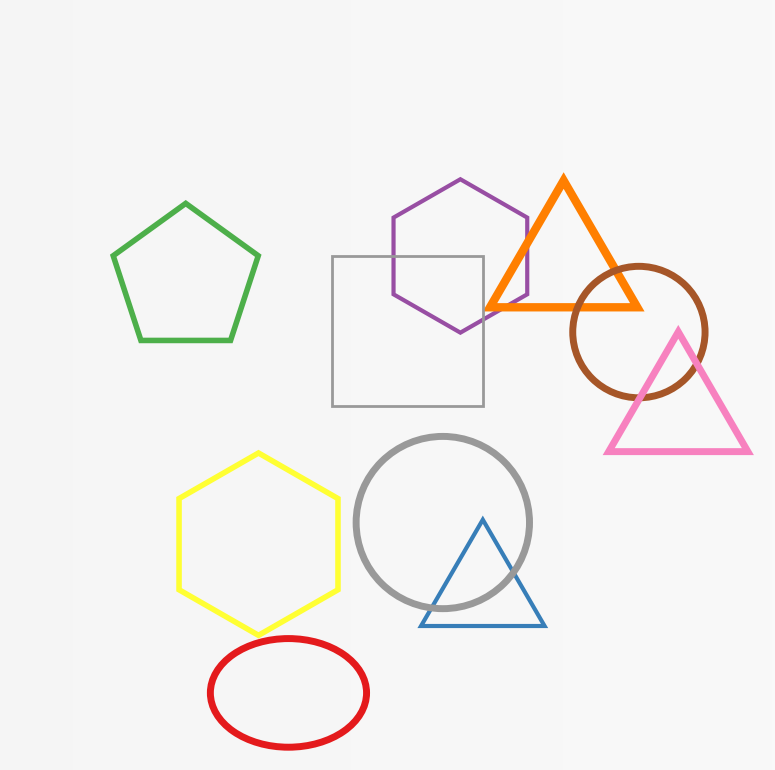[{"shape": "oval", "thickness": 2.5, "radius": 0.5, "center": [0.372, 0.1]}, {"shape": "triangle", "thickness": 1.5, "radius": 0.46, "center": [0.623, 0.233]}, {"shape": "pentagon", "thickness": 2, "radius": 0.49, "center": [0.24, 0.637]}, {"shape": "hexagon", "thickness": 1.5, "radius": 0.5, "center": [0.594, 0.668]}, {"shape": "triangle", "thickness": 3, "radius": 0.55, "center": [0.727, 0.656]}, {"shape": "hexagon", "thickness": 2, "radius": 0.59, "center": [0.334, 0.293]}, {"shape": "circle", "thickness": 2.5, "radius": 0.43, "center": [0.824, 0.569]}, {"shape": "triangle", "thickness": 2.5, "radius": 0.52, "center": [0.875, 0.465]}, {"shape": "square", "thickness": 1, "radius": 0.49, "center": [0.526, 0.57]}, {"shape": "circle", "thickness": 2.5, "radius": 0.56, "center": [0.571, 0.321]}]